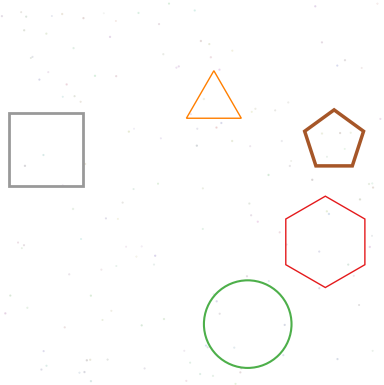[{"shape": "hexagon", "thickness": 1, "radius": 0.59, "center": [0.845, 0.372]}, {"shape": "circle", "thickness": 1.5, "radius": 0.57, "center": [0.643, 0.158]}, {"shape": "triangle", "thickness": 1, "radius": 0.41, "center": [0.556, 0.734]}, {"shape": "pentagon", "thickness": 2.5, "radius": 0.4, "center": [0.868, 0.634]}, {"shape": "square", "thickness": 2, "radius": 0.48, "center": [0.119, 0.611]}]